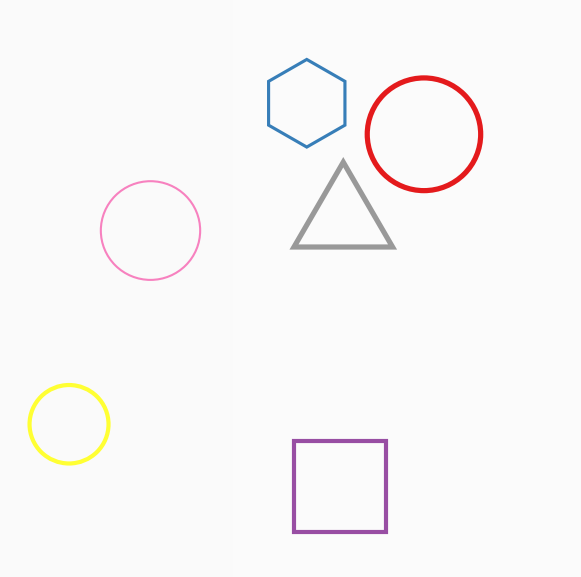[{"shape": "circle", "thickness": 2.5, "radius": 0.49, "center": [0.729, 0.767]}, {"shape": "hexagon", "thickness": 1.5, "radius": 0.38, "center": [0.528, 0.82]}, {"shape": "square", "thickness": 2, "radius": 0.4, "center": [0.585, 0.157]}, {"shape": "circle", "thickness": 2, "radius": 0.34, "center": [0.119, 0.265]}, {"shape": "circle", "thickness": 1, "radius": 0.43, "center": [0.259, 0.6]}, {"shape": "triangle", "thickness": 2.5, "radius": 0.49, "center": [0.591, 0.62]}]